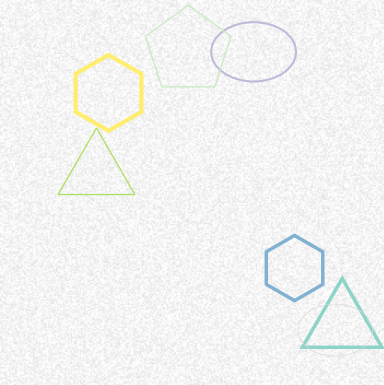[{"shape": "triangle", "thickness": 2.5, "radius": 0.6, "center": [0.889, 0.158]}, {"shape": "oval", "thickness": 1.5, "radius": 0.55, "center": [0.659, 0.865]}, {"shape": "hexagon", "thickness": 2.5, "radius": 0.42, "center": [0.765, 0.304]}, {"shape": "triangle", "thickness": 1, "radius": 0.58, "center": [0.251, 0.552]}, {"shape": "oval", "thickness": 0.5, "radius": 0.48, "center": [0.871, 0.142]}, {"shape": "pentagon", "thickness": 1, "radius": 0.59, "center": [0.489, 0.869]}, {"shape": "hexagon", "thickness": 3, "radius": 0.49, "center": [0.282, 0.759]}]